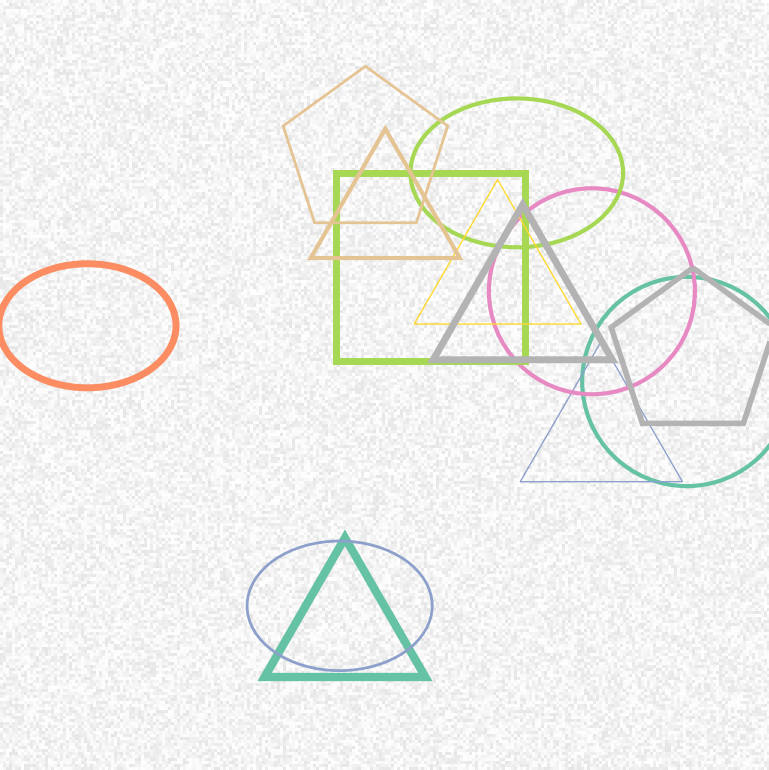[{"shape": "circle", "thickness": 1.5, "radius": 0.68, "center": [0.892, 0.505]}, {"shape": "triangle", "thickness": 3, "radius": 0.6, "center": [0.448, 0.181]}, {"shape": "oval", "thickness": 2.5, "radius": 0.58, "center": [0.114, 0.577]}, {"shape": "triangle", "thickness": 0.5, "radius": 0.61, "center": [0.781, 0.435]}, {"shape": "oval", "thickness": 1, "radius": 0.6, "center": [0.441, 0.213]}, {"shape": "circle", "thickness": 1.5, "radius": 0.67, "center": [0.769, 0.622]}, {"shape": "oval", "thickness": 1.5, "radius": 0.69, "center": [0.671, 0.776]}, {"shape": "square", "thickness": 2.5, "radius": 0.61, "center": [0.559, 0.653]}, {"shape": "triangle", "thickness": 0.5, "radius": 0.63, "center": [0.646, 0.642]}, {"shape": "triangle", "thickness": 1.5, "radius": 0.56, "center": [0.5, 0.721]}, {"shape": "pentagon", "thickness": 1, "radius": 0.56, "center": [0.475, 0.802]}, {"shape": "triangle", "thickness": 2.5, "radius": 0.67, "center": [0.679, 0.6]}, {"shape": "pentagon", "thickness": 2, "radius": 0.56, "center": [0.9, 0.54]}]